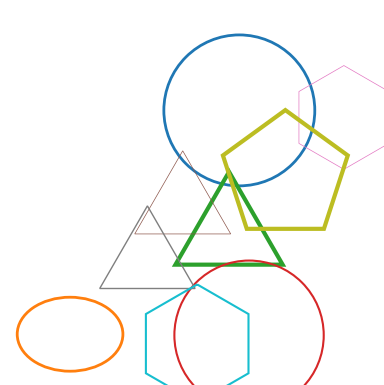[{"shape": "circle", "thickness": 2, "radius": 0.98, "center": [0.622, 0.713]}, {"shape": "oval", "thickness": 2, "radius": 0.69, "center": [0.182, 0.132]}, {"shape": "triangle", "thickness": 3, "radius": 0.8, "center": [0.595, 0.393]}, {"shape": "circle", "thickness": 1.5, "radius": 0.97, "center": [0.647, 0.129]}, {"shape": "triangle", "thickness": 0.5, "radius": 0.72, "center": [0.475, 0.464]}, {"shape": "hexagon", "thickness": 0.5, "radius": 0.67, "center": [0.893, 0.695]}, {"shape": "triangle", "thickness": 1, "radius": 0.72, "center": [0.383, 0.322]}, {"shape": "pentagon", "thickness": 3, "radius": 0.85, "center": [0.741, 0.544]}, {"shape": "hexagon", "thickness": 1.5, "radius": 0.77, "center": [0.512, 0.107]}]